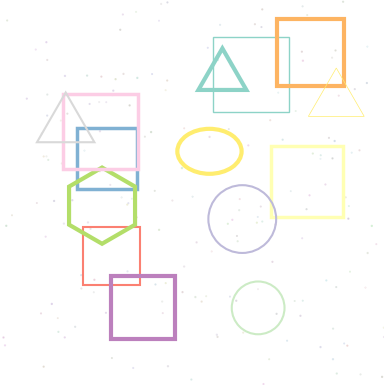[{"shape": "triangle", "thickness": 3, "radius": 0.36, "center": [0.578, 0.802]}, {"shape": "square", "thickness": 1, "radius": 0.49, "center": [0.653, 0.806]}, {"shape": "square", "thickness": 2.5, "radius": 0.47, "center": [0.798, 0.529]}, {"shape": "circle", "thickness": 1.5, "radius": 0.44, "center": [0.629, 0.431]}, {"shape": "square", "thickness": 1.5, "radius": 0.37, "center": [0.289, 0.335]}, {"shape": "square", "thickness": 2.5, "radius": 0.4, "center": [0.278, 0.588]}, {"shape": "square", "thickness": 3, "radius": 0.44, "center": [0.807, 0.863]}, {"shape": "hexagon", "thickness": 3, "radius": 0.49, "center": [0.265, 0.466]}, {"shape": "square", "thickness": 2.5, "radius": 0.49, "center": [0.261, 0.658]}, {"shape": "triangle", "thickness": 1.5, "radius": 0.43, "center": [0.171, 0.674]}, {"shape": "square", "thickness": 3, "radius": 0.41, "center": [0.371, 0.201]}, {"shape": "circle", "thickness": 1.5, "radius": 0.34, "center": [0.67, 0.2]}, {"shape": "triangle", "thickness": 0.5, "radius": 0.42, "center": [0.873, 0.74]}, {"shape": "oval", "thickness": 3, "radius": 0.42, "center": [0.544, 0.607]}]